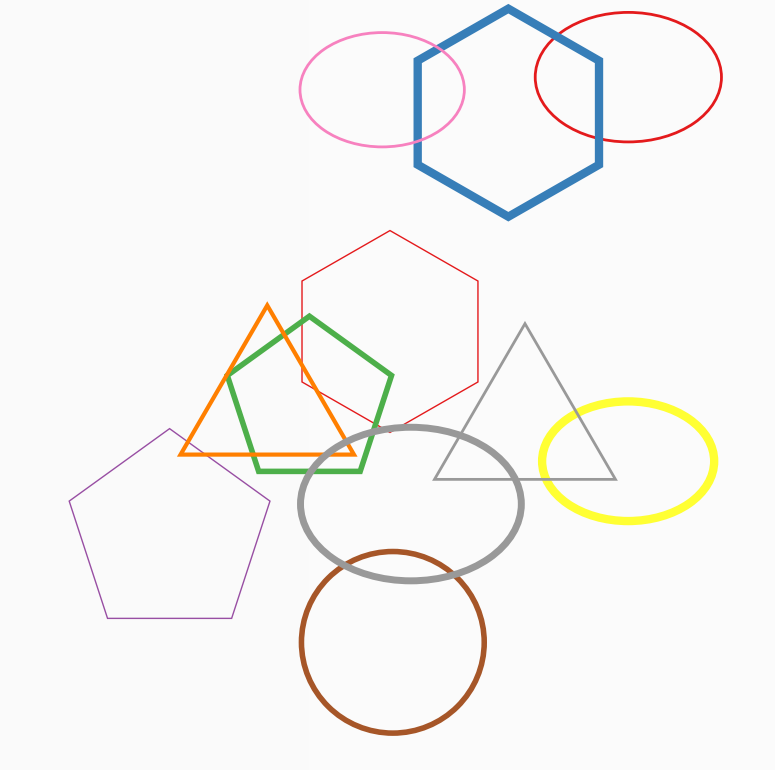[{"shape": "hexagon", "thickness": 0.5, "radius": 0.66, "center": [0.503, 0.569]}, {"shape": "oval", "thickness": 1, "radius": 0.6, "center": [0.811, 0.9]}, {"shape": "hexagon", "thickness": 3, "radius": 0.68, "center": [0.656, 0.854]}, {"shape": "pentagon", "thickness": 2, "radius": 0.56, "center": [0.399, 0.478]}, {"shape": "pentagon", "thickness": 0.5, "radius": 0.68, "center": [0.219, 0.307]}, {"shape": "triangle", "thickness": 1.5, "radius": 0.65, "center": [0.345, 0.474]}, {"shape": "oval", "thickness": 3, "radius": 0.56, "center": [0.811, 0.401]}, {"shape": "circle", "thickness": 2, "radius": 0.59, "center": [0.507, 0.166]}, {"shape": "oval", "thickness": 1, "radius": 0.53, "center": [0.493, 0.883]}, {"shape": "oval", "thickness": 2.5, "radius": 0.71, "center": [0.53, 0.345]}, {"shape": "triangle", "thickness": 1, "radius": 0.67, "center": [0.677, 0.445]}]